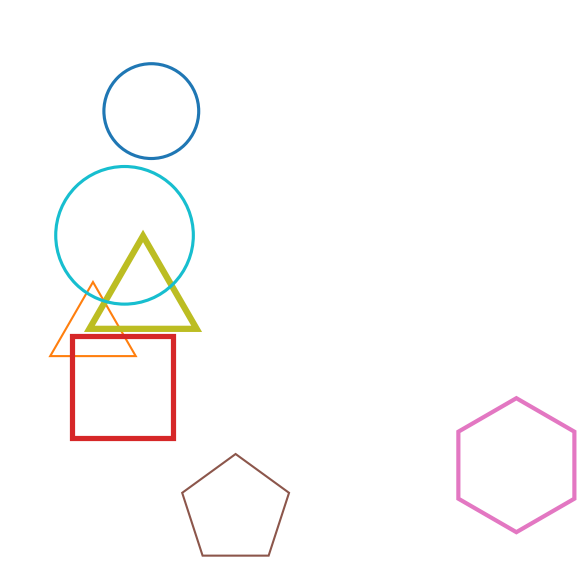[{"shape": "circle", "thickness": 1.5, "radius": 0.41, "center": [0.262, 0.807]}, {"shape": "triangle", "thickness": 1, "radius": 0.43, "center": [0.161, 0.425]}, {"shape": "square", "thickness": 2.5, "radius": 0.44, "center": [0.212, 0.329]}, {"shape": "pentagon", "thickness": 1, "radius": 0.49, "center": [0.408, 0.116]}, {"shape": "hexagon", "thickness": 2, "radius": 0.58, "center": [0.894, 0.194]}, {"shape": "triangle", "thickness": 3, "radius": 0.54, "center": [0.248, 0.483]}, {"shape": "circle", "thickness": 1.5, "radius": 0.6, "center": [0.216, 0.592]}]